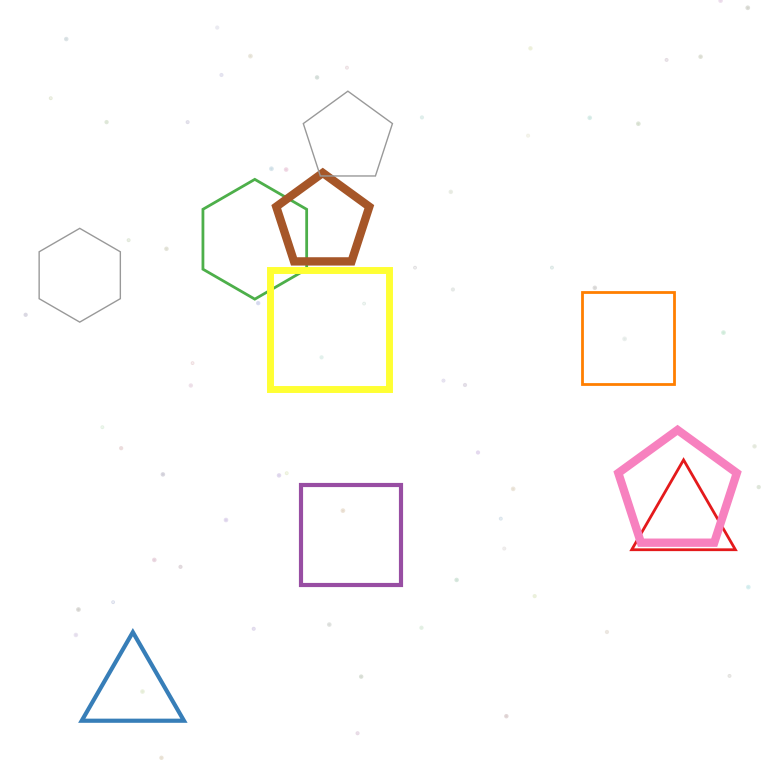[{"shape": "triangle", "thickness": 1, "radius": 0.39, "center": [0.888, 0.325]}, {"shape": "triangle", "thickness": 1.5, "radius": 0.38, "center": [0.173, 0.102]}, {"shape": "hexagon", "thickness": 1, "radius": 0.39, "center": [0.331, 0.689]}, {"shape": "square", "thickness": 1.5, "radius": 0.32, "center": [0.456, 0.306]}, {"shape": "square", "thickness": 1, "radius": 0.3, "center": [0.815, 0.561]}, {"shape": "square", "thickness": 2.5, "radius": 0.39, "center": [0.428, 0.572]}, {"shape": "pentagon", "thickness": 3, "radius": 0.32, "center": [0.419, 0.712]}, {"shape": "pentagon", "thickness": 3, "radius": 0.4, "center": [0.88, 0.361]}, {"shape": "hexagon", "thickness": 0.5, "radius": 0.3, "center": [0.104, 0.643]}, {"shape": "pentagon", "thickness": 0.5, "radius": 0.3, "center": [0.452, 0.821]}]